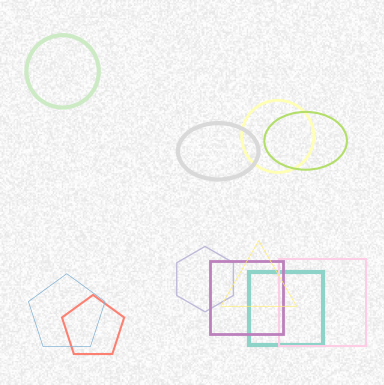[{"shape": "square", "thickness": 3, "radius": 0.48, "center": [0.743, 0.199]}, {"shape": "circle", "thickness": 2, "radius": 0.47, "center": [0.721, 0.646]}, {"shape": "hexagon", "thickness": 1, "radius": 0.42, "center": [0.533, 0.275]}, {"shape": "pentagon", "thickness": 1.5, "radius": 0.42, "center": [0.242, 0.149]}, {"shape": "pentagon", "thickness": 0.5, "radius": 0.52, "center": [0.173, 0.184]}, {"shape": "oval", "thickness": 1.5, "radius": 0.54, "center": [0.794, 0.634]}, {"shape": "square", "thickness": 1.5, "radius": 0.57, "center": [0.838, 0.214]}, {"shape": "oval", "thickness": 3, "radius": 0.52, "center": [0.567, 0.607]}, {"shape": "square", "thickness": 2, "radius": 0.47, "center": [0.64, 0.228]}, {"shape": "circle", "thickness": 3, "radius": 0.47, "center": [0.163, 0.815]}, {"shape": "triangle", "thickness": 0.5, "radius": 0.57, "center": [0.672, 0.261]}]